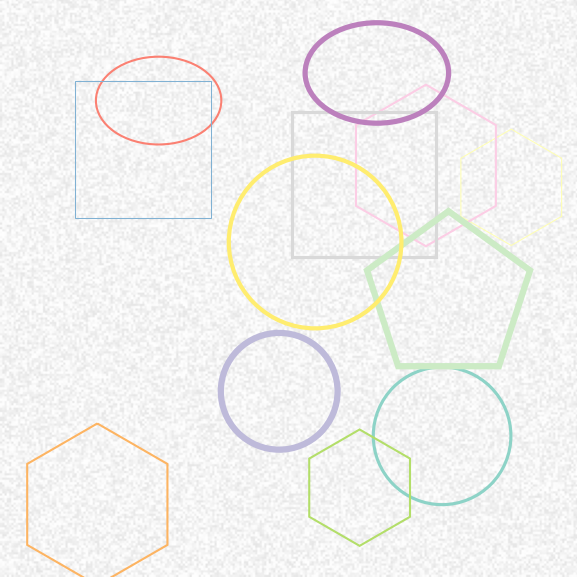[{"shape": "circle", "thickness": 1.5, "radius": 0.6, "center": [0.766, 0.244]}, {"shape": "hexagon", "thickness": 0.5, "radius": 0.5, "center": [0.885, 0.675]}, {"shape": "circle", "thickness": 3, "radius": 0.51, "center": [0.483, 0.322]}, {"shape": "oval", "thickness": 1, "radius": 0.54, "center": [0.275, 0.825]}, {"shape": "square", "thickness": 0.5, "radius": 0.59, "center": [0.248, 0.74]}, {"shape": "hexagon", "thickness": 1, "radius": 0.7, "center": [0.169, 0.126]}, {"shape": "hexagon", "thickness": 1, "radius": 0.5, "center": [0.623, 0.155]}, {"shape": "hexagon", "thickness": 1, "radius": 0.7, "center": [0.738, 0.713]}, {"shape": "square", "thickness": 1.5, "radius": 0.63, "center": [0.63, 0.68]}, {"shape": "oval", "thickness": 2.5, "radius": 0.62, "center": [0.653, 0.873]}, {"shape": "pentagon", "thickness": 3, "radius": 0.74, "center": [0.777, 0.485]}, {"shape": "circle", "thickness": 2, "radius": 0.75, "center": [0.546, 0.58]}]